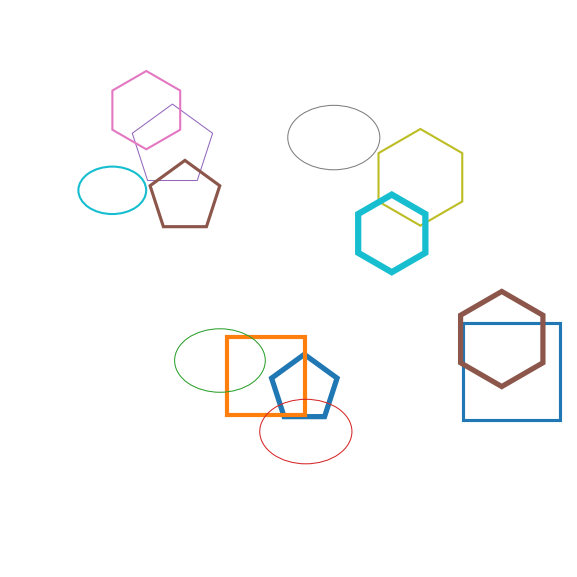[{"shape": "square", "thickness": 1.5, "radius": 0.42, "center": [0.886, 0.356]}, {"shape": "pentagon", "thickness": 2.5, "radius": 0.3, "center": [0.527, 0.326]}, {"shape": "square", "thickness": 2, "radius": 0.34, "center": [0.461, 0.349]}, {"shape": "oval", "thickness": 0.5, "radius": 0.39, "center": [0.381, 0.375]}, {"shape": "oval", "thickness": 0.5, "radius": 0.4, "center": [0.53, 0.252]}, {"shape": "pentagon", "thickness": 0.5, "radius": 0.37, "center": [0.299, 0.746]}, {"shape": "hexagon", "thickness": 2.5, "radius": 0.41, "center": [0.869, 0.412]}, {"shape": "pentagon", "thickness": 1.5, "radius": 0.32, "center": [0.32, 0.658]}, {"shape": "hexagon", "thickness": 1, "radius": 0.34, "center": [0.253, 0.808]}, {"shape": "oval", "thickness": 0.5, "radius": 0.4, "center": [0.578, 0.761]}, {"shape": "hexagon", "thickness": 1, "radius": 0.42, "center": [0.728, 0.692]}, {"shape": "hexagon", "thickness": 3, "radius": 0.34, "center": [0.678, 0.595]}, {"shape": "oval", "thickness": 1, "radius": 0.29, "center": [0.194, 0.67]}]